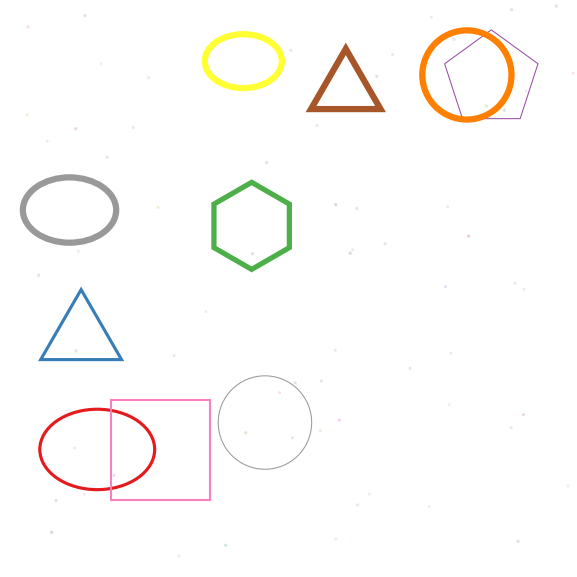[{"shape": "oval", "thickness": 1.5, "radius": 0.5, "center": [0.168, 0.221]}, {"shape": "triangle", "thickness": 1.5, "radius": 0.4, "center": [0.14, 0.417]}, {"shape": "hexagon", "thickness": 2.5, "radius": 0.38, "center": [0.436, 0.608]}, {"shape": "pentagon", "thickness": 0.5, "radius": 0.42, "center": [0.851, 0.862]}, {"shape": "circle", "thickness": 3, "radius": 0.39, "center": [0.808, 0.869]}, {"shape": "oval", "thickness": 3, "radius": 0.33, "center": [0.421, 0.893]}, {"shape": "triangle", "thickness": 3, "radius": 0.35, "center": [0.599, 0.845]}, {"shape": "square", "thickness": 1, "radius": 0.43, "center": [0.278, 0.22]}, {"shape": "circle", "thickness": 0.5, "radius": 0.4, "center": [0.459, 0.267]}, {"shape": "oval", "thickness": 3, "radius": 0.4, "center": [0.12, 0.635]}]